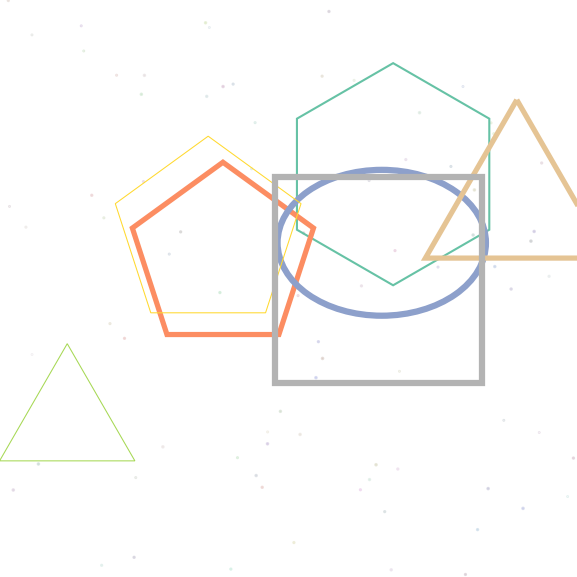[{"shape": "hexagon", "thickness": 1, "radius": 0.96, "center": [0.681, 0.697]}, {"shape": "pentagon", "thickness": 2.5, "radius": 0.82, "center": [0.386, 0.553]}, {"shape": "oval", "thickness": 3, "radius": 0.9, "center": [0.661, 0.579]}, {"shape": "triangle", "thickness": 0.5, "radius": 0.68, "center": [0.116, 0.269]}, {"shape": "pentagon", "thickness": 0.5, "radius": 0.85, "center": [0.36, 0.594]}, {"shape": "triangle", "thickness": 2.5, "radius": 0.91, "center": [0.895, 0.644]}, {"shape": "square", "thickness": 3, "radius": 0.9, "center": [0.655, 0.514]}]